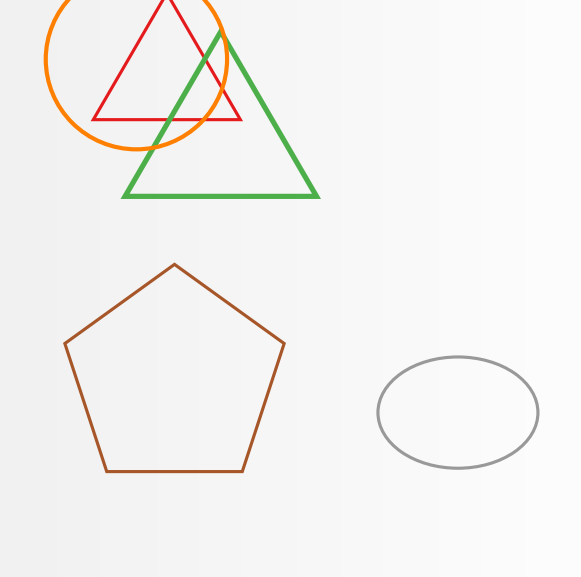[{"shape": "triangle", "thickness": 1.5, "radius": 0.73, "center": [0.287, 0.865]}, {"shape": "triangle", "thickness": 2.5, "radius": 0.95, "center": [0.38, 0.754]}, {"shape": "circle", "thickness": 2, "radius": 0.78, "center": [0.235, 0.897]}, {"shape": "pentagon", "thickness": 1.5, "radius": 0.99, "center": [0.3, 0.343]}, {"shape": "oval", "thickness": 1.5, "radius": 0.69, "center": [0.788, 0.285]}]